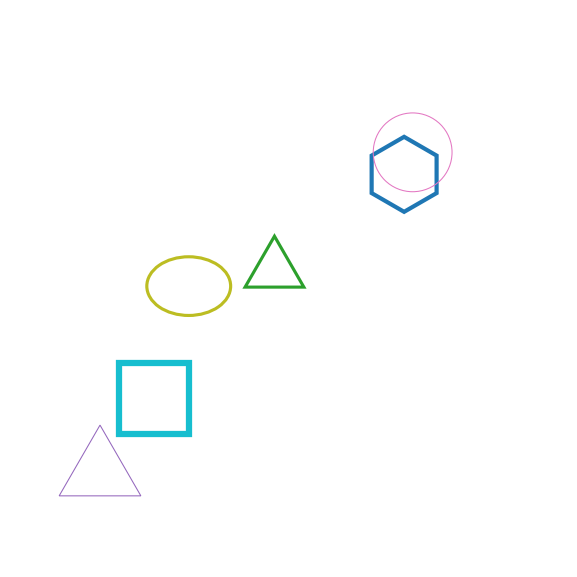[{"shape": "hexagon", "thickness": 2, "radius": 0.32, "center": [0.7, 0.697]}, {"shape": "triangle", "thickness": 1.5, "radius": 0.29, "center": [0.475, 0.531]}, {"shape": "triangle", "thickness": 0.5, "radius": 0.41, "center": [0.173, 0.181]}, {"shape": "circle", "thickness": 0.5, "radius": 0.34, "center": [0.715, 0.735]}, {"shape": "oval", "thickness": 1.5, "radius": 0.36, "center": [0.327, 0.504]}, {"shape": "square", "thickness": 3, "radius": 0.31, "center": [0.267, 0.309]}]